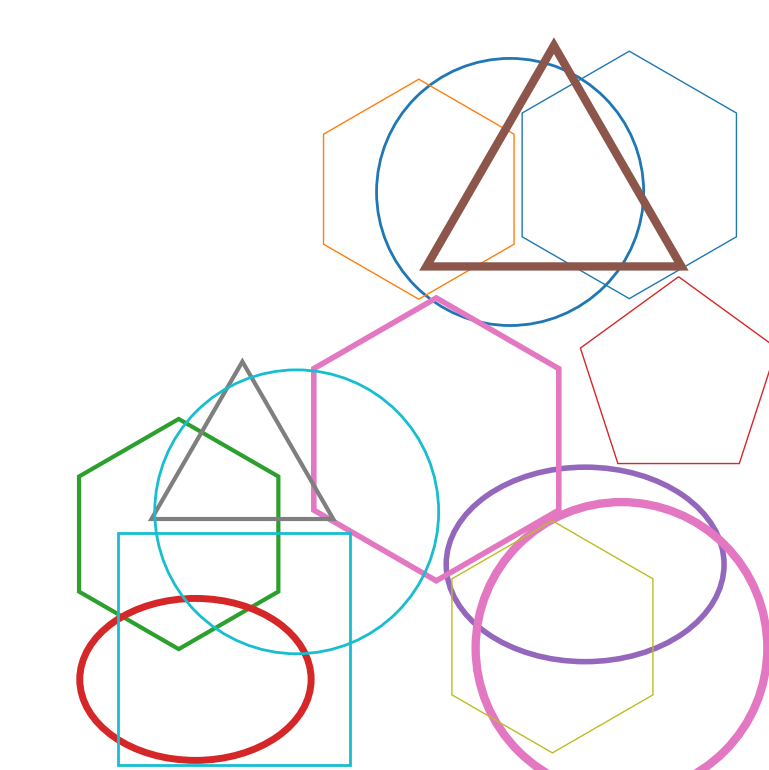[{"shape": "hexagon", "thickness": 0.5, "radius": 0.8, "center": [0.817, 0.773]}, {"shape": "circle", "thickness": 1, "radius": 0.87, "center": [0.662, 0.751]}, {"shape": "hexagon", "thickness": 0.5, "radius": 0.71, "center": [0.544, 0.754]}, {"shape": "hexagon", "thickness": 1.5, "radius": 0.75, "center": [0.232, 0.306]}, {"shape": "oval", "thickness": 2.5, "radius": 0.75, "center": [0.254, 0.118]}, {"shape": "pentagon", "thickness": 0.5, "radius": 0.67, "center": [0.881, 0.506]}, {"shape": "oval", "thickness": 2, "radius": 0.9, "center": [0.76, 0.267]}, {"shape": "triangle", "thickness": 3, "radius": 0.96, "center": [0.719, 0.75]}, {"shape": "circle", "thickness": 3, "radius": 0.95, "center": [0.807, 0.158]}, {"shape": "hexagon", "thickness": 2, "radius": 0.92, "center": [0.567, 0.429]}, {"shape": "triangle", "thickness": 1.5, "radius": 0.68, "center": [0.315, 0.394]}, {"shape": "hexagon", "thickness": 0.5, "radius": 0.75, "center": [0.717, 0.173]}, {"shape": "square", "thickness": 1, "radius": 0.76, "center": [0.304, 0.157]}, {"shape": "circle", "thickness": 1, "radius": 0.92, "center": [0.385, 0.335]}]